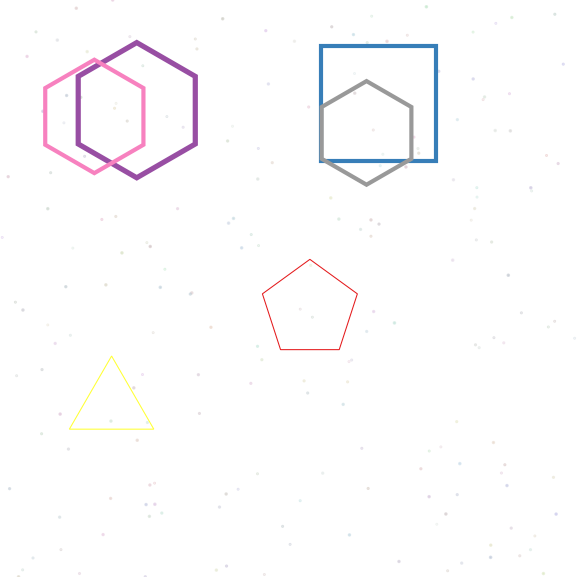[{"shape": "pentagon", "thickness": 0.5, "radius": 0.43, "center": [0.537, 0.464]}, {"shape": "square", "thickness": 2, "radius": 0.5, "center": [0.656, 0.82]}, {"shape": "hexagon", "thickness": 2.5, "radius": 0.59, "center": [0.237, 0.808]}, {"shape": "triangle", "thickness": 0.5, "radius": 0.42, "center": [0.193, 0.298]}, {"shape": "hexagon", "thickness": 2, "radius": 0.49, "center": [0.163, 0.798]}, {"shape": "hexagon", "thickness": 2, "radius": 0.45, "center": [0.635, 0.769]}]